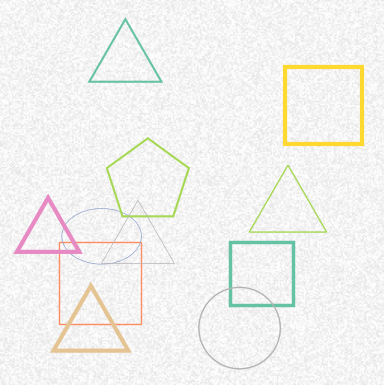[{"shape": "triangle", "thickness": 1.5, "radius": 0.54, "center": [0.326, 0.842]}, {"shape": "square", "thickness": 2.5, "radius": 0.41, "center": [0.679, 0.289]}, {"shape": "square", "thickness": 1, "radius": 0.53, "center": [0.261, 0.265]}, {"shape": "oval", "thickness": 0.5, "radius": 0.52, "center": [0.264, 0.386]}, {"shape": "triangle", "thickness": 3, "radius": 0.47, "center": [0.125, 0.393]}, {"shape": "pentagon", "thickness": 1.5, "radius": 0.56, "center": [0.384, 0.529]}, {"shape": "triangle", "thickness": 1, "radius": 0.58, "center": [0.748, 0.455]}, {"shape": "square", "thickness": 3, "radius": 0.5, "center": [0.841, 0.727]}, {"shape": "triangle", "thickness": 3, "radius": 0.56, "center": [0.236, 0.145]}, {"shape": "triangle", "thickness": 0.5, "radius": 0.55, "center": [0.358, 0.37]}, {"shape": "circle", "thickness": 1, "radius": 0.53, "center": [0.622, 0.148]}]